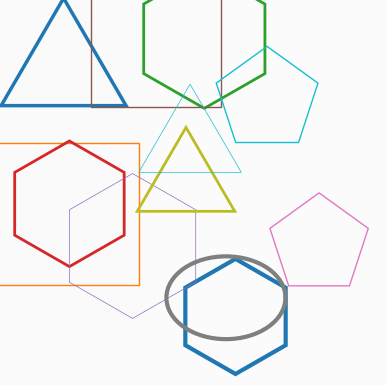[{"shape": "hexagon", "thickness": 3, "radius": 0.75, "center": [0.608, 0.178]}, {"shape": "triangle", "thickness": 2.5, "radius": 0.93, "center": [0.164, 0.819]}, {"shape": "square", "thickness": 1, "radius": 0.92, "center": [0.174, 0.444]}, {"shape": "hexagon", "thickness": 2, "radius": 0.9, "center": [0.527, 0.899]}, {"shape": "hexagon", "thickness": 2, "radius": 0.82, "center": [0.179, 0.471]}, {"shape": "hexagon", "thickness": 0.5, "radius": 0.94, "center": [0.342, 0.361]}, {"shape": "square", "thickness": 1, "radius": 0.84, "center": [0.403, 0.891]}, {"shape": "pentagon", "thickness": 1, "radius": 0.67, "center": [0.823, 0.366]}, {"shape": "oval", "thickness": 3, "radius": 0.77, "center": [0.583, 0.227]}, {"shape": "triangle", "thickness": 2, "radius": 0.73, "center": [0.48, 0.524]}, {"shape": "triangle", "thickness": 0.5, "radius": 0.76, "center": [0.49, 0.629]}, {"shape": "pentagon", "thickness": 1, "radius": 0.69, "center": [0.689, 0.741]}]